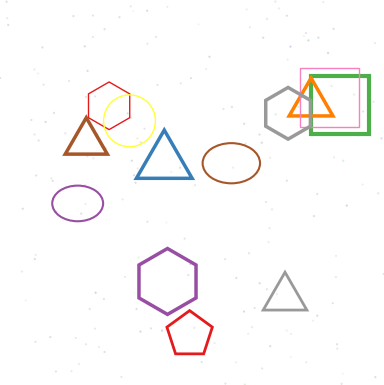[{"shape": "pentagon", "thickness": 2, "radius": 0.31, "center": [0.493, 0.131]}, {"shape": "hexagon", "thickness": 1, "radius": 0.31, "center": [0.283, 0.725]}, {"shape": "triangle", "thickness": 2.5, "radius": 0.42, "center": [0.427, 0.579]}, {"shape": "square", "thickness": 3, "radius": 0.37, "center": [0.883, 0.728]}, {"shape": "hexagon", "thickness": 2.5, "radius": 0.43, "center": [0.435, 0.269]}, {"shape": "oval", "thickness": 1.5, "radius": 0.33, "center": [0.202, 0.472]}, {"shape": "triangle", "thickness": 2.5, "radius": 0.33, "center": [0.808, 0.732]}, {"shape": "circle", "thickness": 1, "radius": 0.34, "center": [0.336, 0.686]}, {"shape": "oval", "thickness": 1.5, "radius": 0.37, "center": [0.601, 0.576]}, {"shape": "triangle", "thickness": 2.5, "radius": 0.32, "center": [0.224, 0.631]}, {"shape": "square", "thickness": 1, "radius": 0.38, "center": [0.855, 0.748]}, {"shape": "hexagon", "thickness": 2.5, "radius": 0.34, "center": [0.748, 0.706]}, {"shape": "triangle", "thickness": 2, "radius": 0.33, "center": [0.74, 0.227]}]